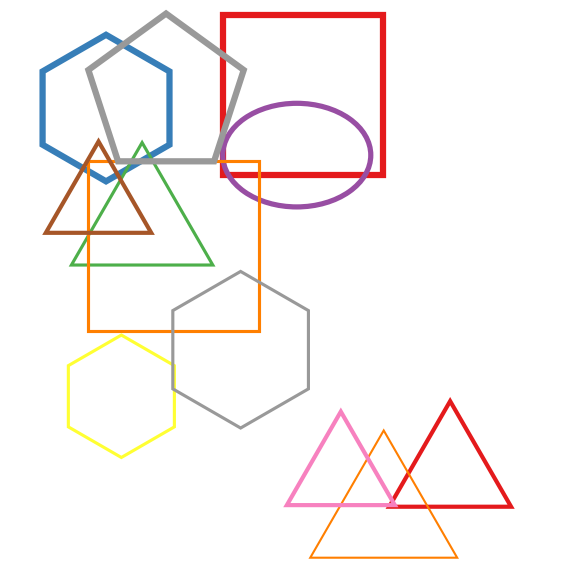[{"shape": "square", "thickness": 3, "radius": 0.69, "center": [0.525, 0.834]}, {"shape": "triangle", "thickness": 2, "radius": 0.61, "center": [0.779, 0.183]}, {"shape": "hexagon", "thickness": 3, "radius": 0.63, "center": [0.184, 0.812]}, {"shape": "triangle", "thickness": 1.5, "radius": 0.71, "center": [0.246, 0.611]}, {"shape": "oval", "thickness": 2.5, "radius": 0.64, "center": [0.514, 0.731]}, {"shape": "triangle", "thickness": 1, "radius": 0.73, "center": [0.664, 0.107]}, {"shape": "square", "thickness": 1.5, "radius": 0.74, "center": [0.301, 0.573]}, {"shape": "hexagon", "thickness": 1.5, "radius": 0.53, "center": [0.21, 0.313]}, {"shape": "triangle", "thickness": 2, "radius": 0.53, "center": [0.171, 0.649]}, {"shape": "triangle", "thickness": 2, "radius": 0.54, "center": [0.59, 0.178]}, {"shape": "hexagon", "thickness": 1.5, "radius": 0.68, "center": [0.417, 0.394]}, {"shape": "pentagon", "thickness": 3, "radius": 0.71, "center": [0.288, 0.834]}]